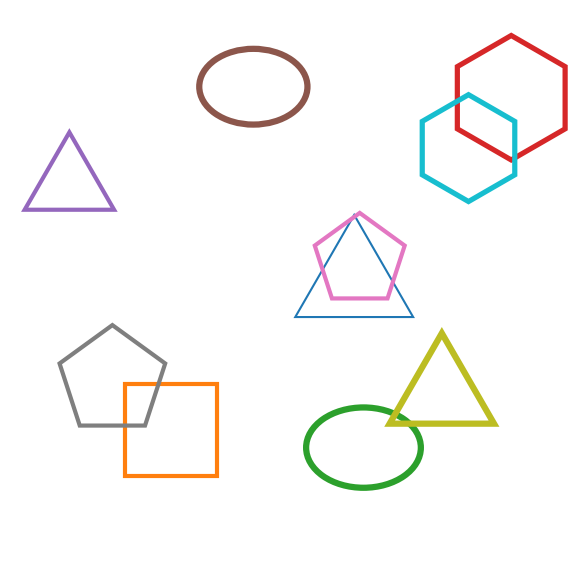[{"shape": "triangle", "thickness": 1, "radius": 0.59, "center": [0.613, 0.509]}, {"shape": "square", "thickness": 2, "radius": 0.4, "center": [0.296, 0.254]}, {"shape": "oval", "thickness": 3, "radius": 0.5, "center": [0.629, 0.224]}, {"shape": "hexagon", "thickness": 2.5, "radius": 0.54, "center": [0.885, 0.83]}, {"shape": "triangle", "thickness": 2, "radius": 0.45, "center": [0.12, 0.681]}, {"shape": "oval", "thickness": 3, "radius": 0.47, "center": [0.439, 0.849]}, {"shape": "pentagon", "thickness": 2, "radius": 0.41, "center": [0.623, 0.549]}, {"shape": "pentagon", "thickness": 2, "radius": 0.48, "center": [0.195, 0.34]}, {"shape": "triangle", "thickness": 3, "radius": 0.52, "center": [0.765, 0.318]}, {"shape": "hexagon", "thickness": 2.5, "radius": 0.46, "center": [0.811, 0.743]}]